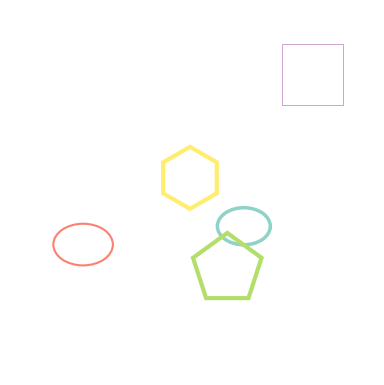[{"shape": "oval", "thickness": 2.5, "radius": 0.34, "center": [0.633, 0.412]}, {"shape": "oval", "thickness": 1.5, "radius": 0.39, "center": [0.216, 0.365]}, {"shape": "pentagon", "thickness": 3, "radius": 0.47, "center": [0.59, 0.301]}, {"shape": "square", "thickness": 0.5, "radius": 0.4, "center": [0.81, 0.806]}, {"shape": "hexagon", "thickness": 3, "radius": 0.4, "center": [0.493, 0.538]}]